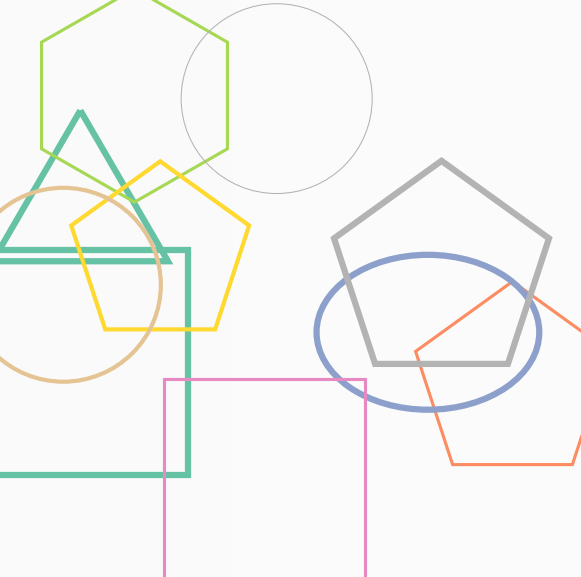[{"shape": "square", "thickness": 3, "radius": 0.98, "center": [0.128, 0.372]}, {"shape": "triangle", "thickness": 3, "radius": 0.87, "center": [0.138, 0.634]}, {"shape": "pentagon", "thickness": 1.5, "radius": 0.88, "center": [0.882, 0.336]}, {"shape": "oval", "thickness": 3, "radius": 0.96, "center": [0.736, 0.424]}, {"shape": "square", "thickness": 1.5, "radius": 0.87, "center": [0.455, 0.169]}, {"shape": "hexagon", "thickness": 1.5, "radius": 0.92, "center": [0.231, 0.834]}, {"shape": "pentagon", "thickness": 2, "radius": 0.8, "center": [0.276, 0.559]}, {"shape": "circle", "thickness": 2, "radius": 0.84, "center": [0.109, 0.506]}, {"shape": "pentagon", "thickness": 3, "radius": 0.97, "center": [0.76, 0.526]}, {"shape": "circle", "thickness": 0.5, "radius": 0.82, "center": [0.476, 0.828]}]